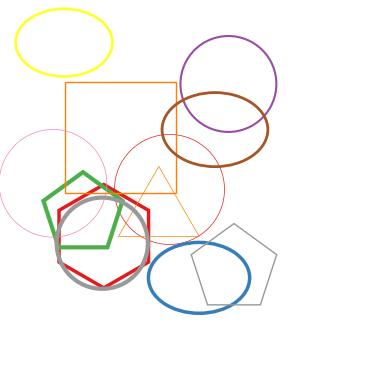[{"shape": "circle", "thickness": 0.5, "radius": 0.71, "center": [0.44, 0.508]}, {"shape": "hexagon", "thickness": 2.5, "radius": 0.67, "center": [0.27, 0.386]}, {"shape": "oval", "thickness": 2.5, "radius": 0.66, "center": [0.517, 0.278]}, {"shape": "pentagon", "thickness": 3, "radius": 0.54, "center": [0.215, 0.445]}, {"shape": "circle", "thickness": 1.5, "radius": 0.62, "center": [0.593, 0.782]}, {"shape": "square", "thickness": 1, "radius": 0.72, "center": [0.312, 0.643]}, {"shape": "triangle", "thickness": 0.5, "radius": 0.61, "center": [0.412, 0.446]}, {"shape": "oval", "thickness": 2, "radius": 0.63, "center": [0.166, 0.889]}, {"shape": "oval", "thickness": 2, "radius": 0.69, "center": [0.558, 0.663]}, {"shape": "circle", "thickness": 0.5, "radius": 0.7, "center": [0.138, 0.524]}, {"shape": "circle", "thickness": 3, "radius": 0.59, "center": [0.266, 0.368]}, {"shape": "pentagon", "thickness": 1, "radius": 0.58, "center": [0.608, 0.303]}]